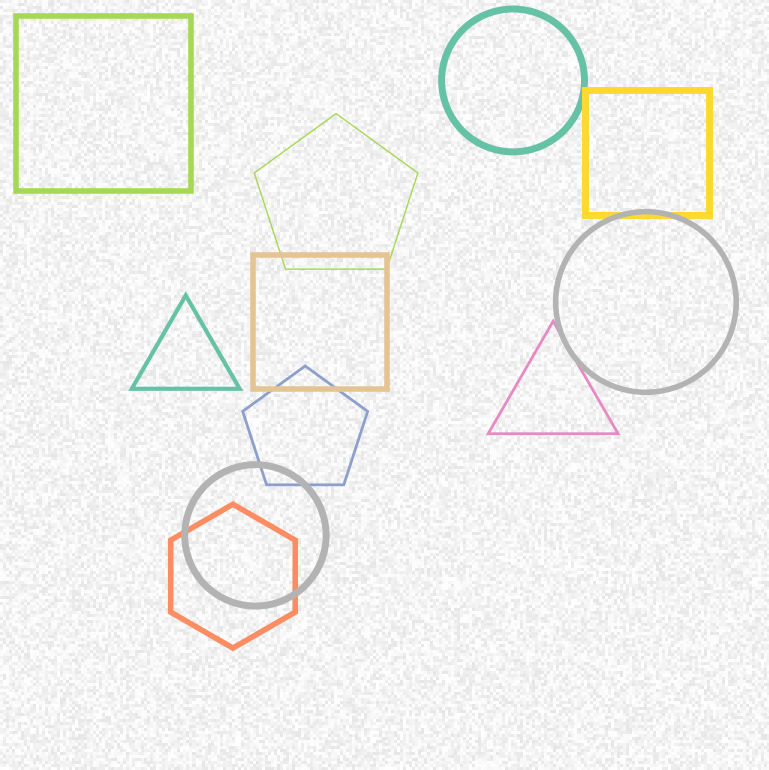[{"shape": "circle", "thickness": 2.5, "radius": 0.46, "center": [0.666, 0.896]}, {"shape": "triangle", "thickness": 1.5, "radius": 0.4, "center": [0.241, 0.536]}, {"shape": "hexagon", "thickness": 2, "radius": 0.47, "center": [0.303, 0.252]}, {"shape": "pentagon", "thickness": 1, "radius": 0.43, "center": [0.396, 0.439]}, {"shape": "triangle", "thickness": 1, "radius": 0.49, "center": [0.718, 0.485]}, {"shape": "pentagon", "thickness": 0.5, "radius": 0.56, "center": [0.436, 0.741]}, {"shape": "square", "thickness": 2, "radius": 0.57, "center": [0.134, 0.865]}, {"shape": "square", "thickness": 2.5, "radius": 0.4, "center": [0.841, 0.802]}, {"shape": "square", "thickness": 2, "radius": 0.44, "center": [0.416, 0.582]}, {"shape": "circle", "thickness": 2, "radius": 0.59, "center": [0.839, 0.608]}, {"shape": "circle", "thickness": 2.5, "radius": 0.46, "center": [0.332, 0.305]}]